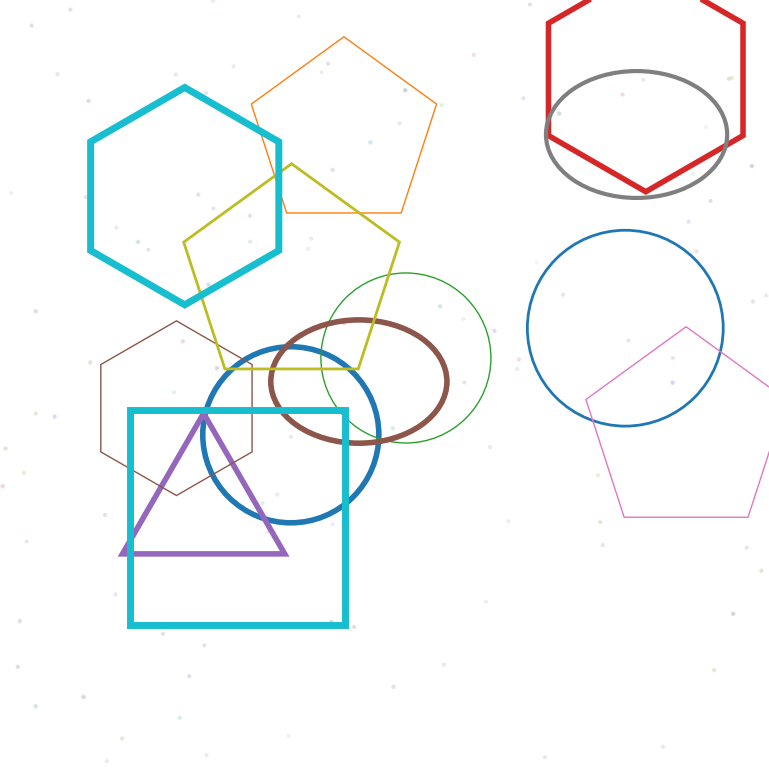[{"shape": "circle", "thickness": 1, "radius": 0.64, "center": [0.812, 0.574]}, {"shape": "circle", "thickness": 2, "radius": 0.57, "center": [0.378, 0.435]}, {"shape": "pentagon", "thickness": 0.5, "radius": 0.63, "center": [0.447, 0.826]}, {"shape": "circle", "thickness": 0.5, "radius": 0.55, "center": [0.527, 0.535]}, {"shape": "hexagon", "thickness": 2, "radius": 0.73, "center": [0.839, 0.897]}, {"shape": "triangle", "thickness": 2, "radius": 0.61, "center": [0.264, 0.341]}, {"shape": "hexagon", "thickness": 0.5, "radius": 0.57, "center": [0.229, 0.47]}, {"shape": "oval", "thickness": 2, "radius": 0.57, "center": [0.466, 0.504]}, {"shape": "pentagon", "thickness": 0.5, "radius": 0.68, "center": [0.891, 0.439]}, {"shape": "oval", "thickness": 1.5, "radius": 0.59, "center": [0.827, 0.825]}, {"shape": "pentagon", "thickness": 1, "radius": 0.74, "center": [0.379, 0.64]}, {"shape": "hexagon", "thickness": 2.5, "radius": 0.71, "center": [0.24, 0.745]}, {"shape": "square", "thickness": 2.5, "radius": 0.7, "center": [0.308, 0.328]}]